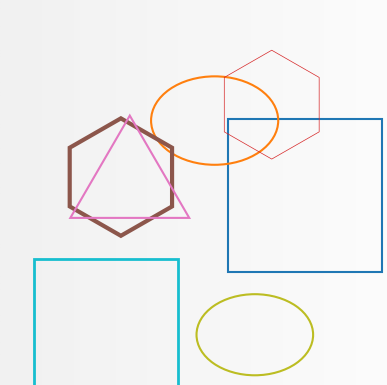[{"shape": "square", "thickness": 1.5, "radius": 0.99, "center": [0.787, 0.491]}, {"shape": "oval", "thickness": 1.5, "radius": 0.82, "center": [0.554, 0.687]}, {"shape": "hexagon", "thickness": 0.5, "radius": 0.71, "center": [0.701, 0.728]}, {"shape": "hexagon", "thickness": 3, "radius": 0.76, "center": [0.312, 0.54]}, {"shape": "triangle", "thickness": 1.5, "radius": 0.89, "center": [0.335, 0.523]}, {"shape": "oval", "thickness": 1.5, "radius": 0.75, "center": [0.658, 0.131]}, {"shape": "square", "thickness": 2, "radius": 0.93, "center": [0.273, 0.142]}]